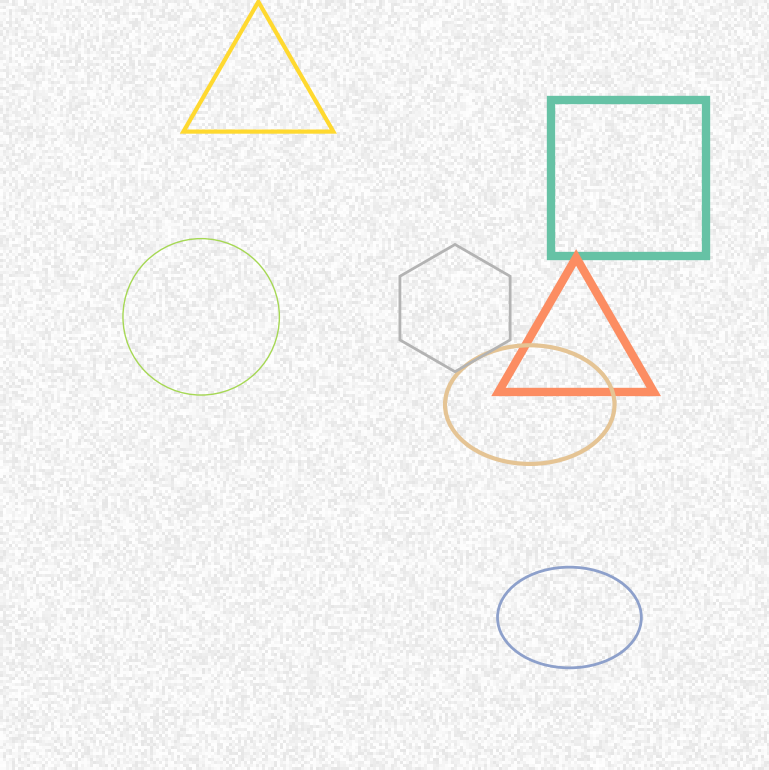[{"shape": "square", "thickness": 3, "radius": 0.5, "center": [0.816, 0.769]}, {"shape": "triangle", "thickness": 3, "radius": 0.58, "center": [0.748, 0.549]}, {"shape": "oval", "thickness": 1, "radius": 0.47, "center": [0.74, 0.198]}, {"shape": "circle", "thickness": 0.5, "radius": 0.51, "center": [0.261, 0.589]}, {"shape": "triangle", "thickness": 1.5, "radius": 0.56, "center": [0.336, 0.885]}, {"shape": "oval", "thickness": 1.5, "radius": 0.55, "center": [0.688, 0.475]}, {"shape": "hexagon", "thickness": 1, "radius": 0.41, "center": [0.591, 0.6]}]